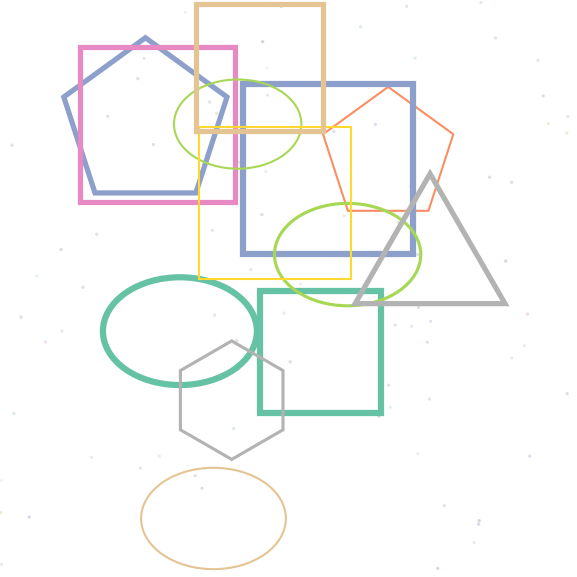[{"shape": "square", "thickness": 3, "radius": 0.53, "center": [0.555, 0.389]}, {"shape": "oval", "thickness": 3, "radius": 0.67, "center": [0.312, 0.426]}, {"shape": "pentagon", "thickness": 1, "radius": 0.59, "center": [0.672, 0.73]}, {"shape": "square", "thickness": 3, "radius": 0.74, "center": [0.567, 0.707]}, {"shape": "pentagon", "thickness": 2.5, "radius": 0.74, "center": [0.252, 0.785]}, {"shape": "square", "thickness": 2.5, "radius": 0.67, "center": [0.273, 0.784]}, {"shape": "oval", "thickness": 1.5, "radius": 0.63, "center": [0.602, 0.558]}, {"shape": "oval", "thickness": 1, "radius": 0.55, "center": [0.412, 0.784]}, {"shape": "square", "thickness": 1, "radius": 0.66, "center": [0.476, 0.647]}, {"shape": "square", "thickness": 2.5, "radius": 0.55, "center": [0.449, 0.883]}, {"shape": "oval", "thickness": 1, "radius": 0.63, "center": [0.37, 0.101]}, {"shape": "triangle", "thickness": 2.5, "radius": 0.75, "center": [0.745, 0.548]}, {"shape": "hexagon", "thickness": 1.5, "radius": 0.51, "center": [0.401, 0.306]}]